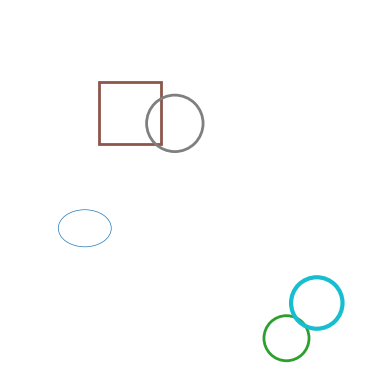[{"shape": "oval", "thickness": 0.5, "radius": 0.34, "center": [0.22, 0.407]}, {"shape": "circle", "thickness": 2, "radius": 0.29, "center": [0.744, 0.122]}, {"shape": "square", "thickness": 2, "radius": 0.4, "center": [0.337, 0.707]}, {"shape": "circle", "thickness": 2, "radius": 0.37, "center": [0.454, 0.68]}, {"shape": "circle", "thickness": 3, "radius": 0.33, "center": [0.823, 0.213]}]